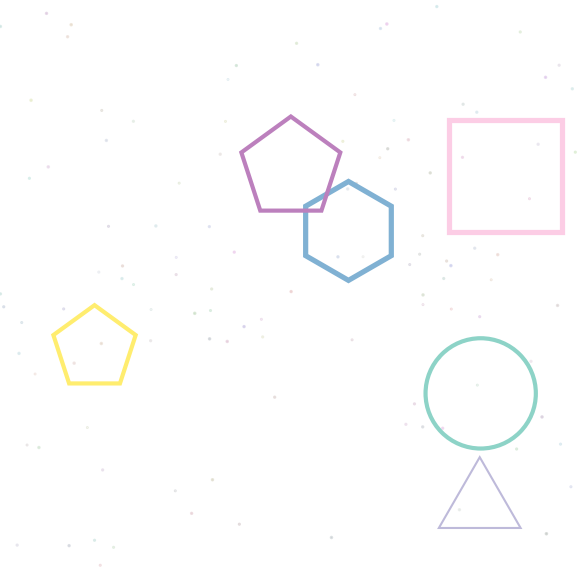[{"shape": "circle", "thickness": 2, "radius": 0.48, "center": [0.832, 0.318]}, {"shape": "triangle", "thickness": 1, "radius": 0.41, "center": [0.831, 0.126]}, {"shape": "hexagon", "thickness": 2.5, "radius": 0.43, "center": [0.603, 0.599]}, {"shape": "square", "thickness": 2.5, "radius": 0.49, "center": [0.875, 0.695]}, {"shape": "pentagon", "thickness": 2, "radius": 0.45, "center": [0.504, 0.707]}, {"shape": "pentagon", "thickness": 2, "radius": 0.37, "center": [0.164, 0.396]}]